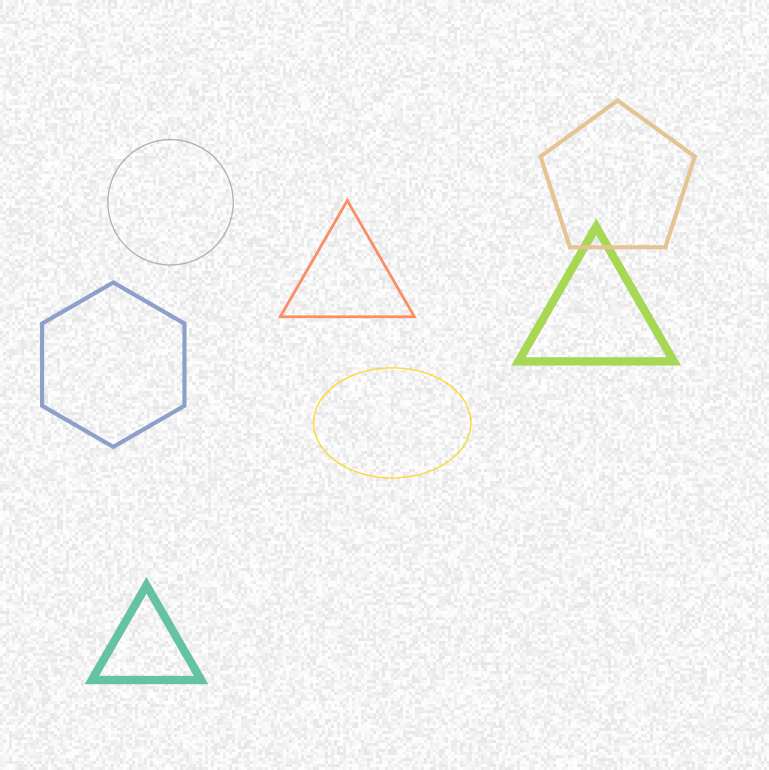[{"shape": "triangle", "thickness": 3, "radius": 0.41, "center": [0.19, 0.158]}, {"shape": "triangle", "thickness": 1, "radius": 0.5, "center": [0.451, 0.639]}, {"shape": "hexagon", "thickness": 1.5, "radius": 0.53, "center": [0.147, 0.526]}, {"shape": "triangle", "thickness": 3, "radius": 0.58, "center": [0.774, 0.589]}, {"shape": "oval", "thickness": 0.5, "radius": 0.51, "center": [0.509, 0.451]}, {"shape": "pentagon", "thickness": 1.5, "radius": 0.53, "center": [0.802, 0.764]}, {"shape": "circle", "thickness": 0.5, "radius": 0.41, "center": [0.221, 0.737]}]